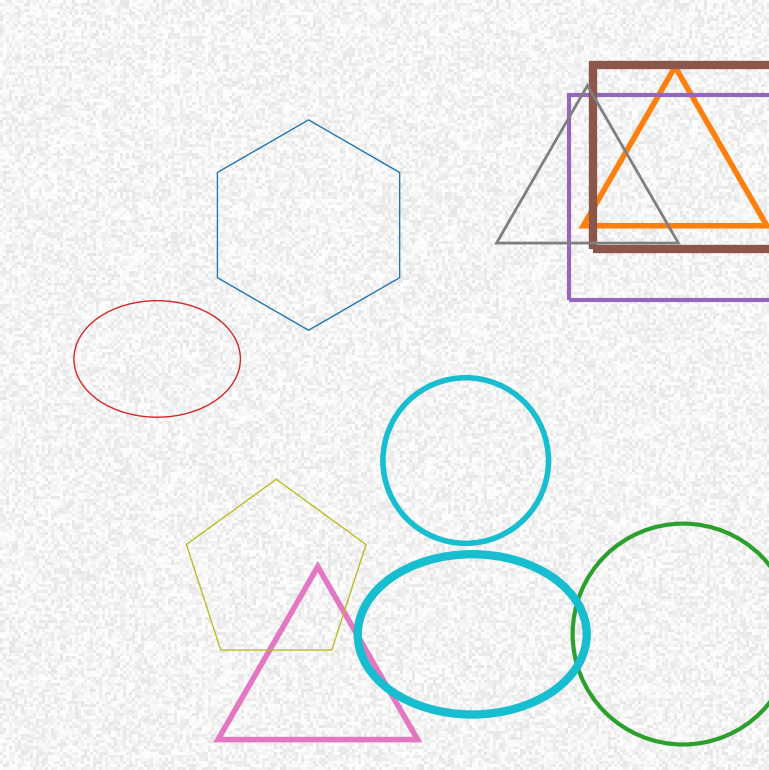[{"shape": "hexagon", "thickness": 0.5, "radius": 0.68, "center": [0.401, 0.708]}, {"shape": "triangle", "thickness": 2, "radius": 0.69, "center": [0.877, 0.776]}, {"shape": "circle", "thickness": 1.5, "radius": 0.72, "center": [0.887, 0.177]}, {"shape": "oval", "thickness": 0.5, "radius": 0.54, "center": [0.204, 0.534]}, {"shape": "square", "thickness": 1.5, "radius": 0.67, "center": [0.872, 0.743]}, {"shape": "square", "thickness": 3, "radius": 0.6, "center": [0.89, 0.796]}, {"shape": "triangle", "thickness": 2, "radius": 0.75, "center": [0.413, 0.114]}, {"shape": "triangle", "thickness": 1, "radius": 0.68, "center": [0.763, 0.753]}, {"shape": "pentagon", "thickness": 0.5, "radius": 0.61, "center": [0.359, 0.255]}, {"shape": "circle", "thickness": 2, "radius": 0.54, "center": [0.605, 0.402]}, {"shape": "oval", "thickness": 3, "radius": 0.74, "center": [0.613, 0.176]}]